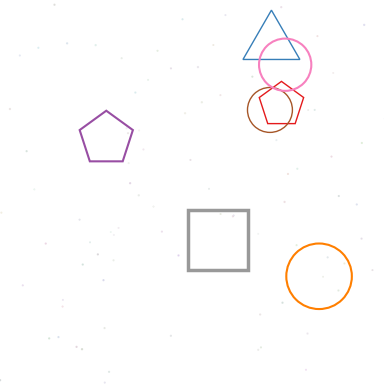[{"shape": "pentagon", "thickness": 1, "radius": 0.3, "center": [0.731, 0.728]}, {"shape": "triangle", "thickness": 1, "radius": 0.43, "center": [0.705, 0.888]}, {"shape": "pentagon", "thickness": 1.5, "radius": 0.36, "center": [0.276, 0.64]}, {"shape": "circle", "thickness": 1.5, "radius": 0.43, "center": [0.829, 0.282]}, {"shape": "circle", "thickness": 1, "radius": 0.29, "center": [0.701, 0.714]}, {"shape": "circle", "thickness": 1.5, "radius": 0.34, "center": [0.741, 0.832]}, {"shape": "square", "thickness": 2.5, "radius": 0.39, "center": [0.567, 0.375]}]